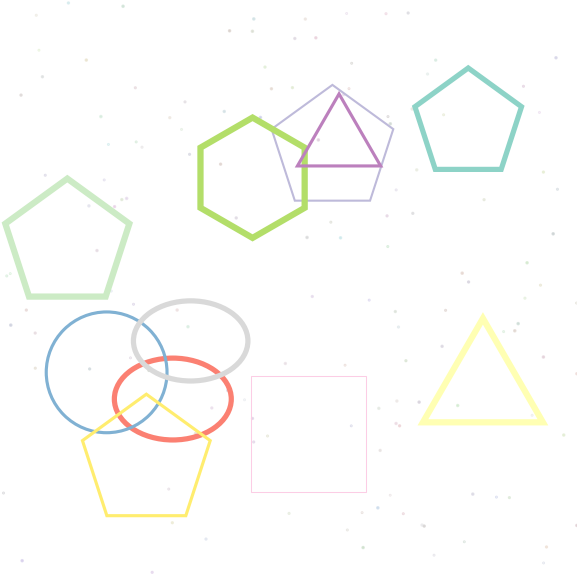[{"shape": "pentagon", "thickness": 2.5, "radius": 0.49, "center": [0.811, 0.784]}, {"shape": "triangle", "thickness": 3, "radius": 0.6, "center": [0.836, 0.328]}, {"shape": "pentagon", "thickness": 1, "radius": 0.55, "center": [0.576, 0.741]}, {"shape": "oval", "thickness": 2.5, "radius": 0.51, "center": [0.299, 0.308]}, {"shape": "circle", "thickness": 1.5, "radius": 0.52, "center": [0.185, 0.354]}, {"shape": "hexagon", "thickness": 3, "radius": 0.52, "center": [0.437, 0.691]}, {"shape": "square", "thickness": 0.5, "radius": 0.5, "center": [0.534, 0.248]}, {"shape": "oval", "thickness": 2.5, "radius": 0.5, "center": [0.33, 0.409]}, {"shape": "triangle", "thickness": 1.5, "radius": 0.42, "center": [0.587, 0.753]}, {"shape": "pentagon", "thickness": 3, "radius": 0.56, "center": [0.117, 0.577]}, {"shape": "pentagon", "thickness": 1.5, "radius": 0.58, "center": [0.253, 0.2]}]